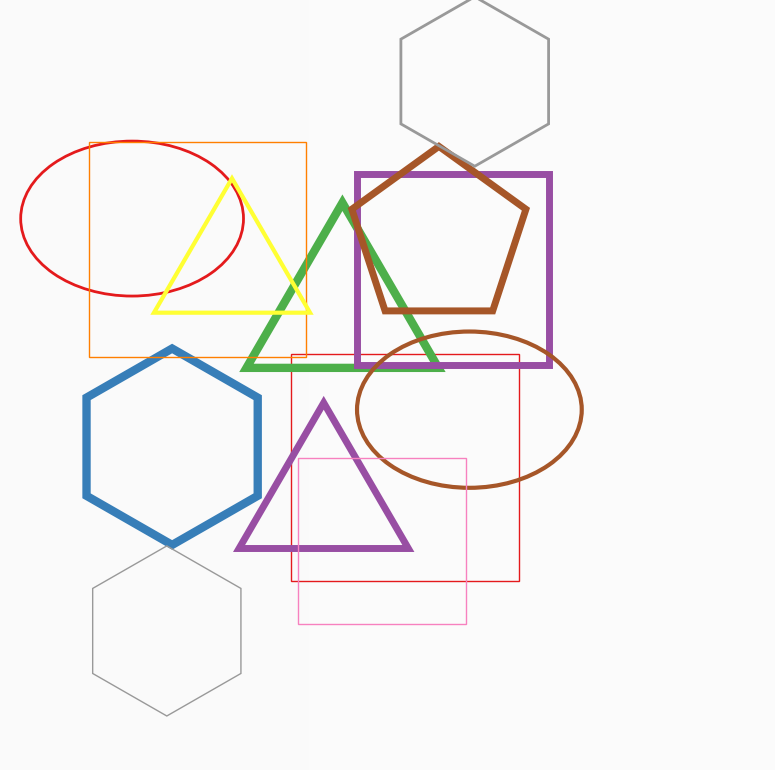[{"shape": "square", "thickness": 0.5, "radius": 0.74, "center": [0.522, 0.393]}, {"shape": "oval", "thickness": 1, "radius": 0.72, "center": [0.17, 0.716]}, {"shape": "hexagon", "thickness": 3, "radius": 0.64, "center": [0.222, 0.42]}, {"shape": "triangle", "thickness": 3, "radius": 0.71, "center": [0.442, 0.594]}, {"shape": "triangle", "thickness": 2.5, "radius": 0.63, "center": [0.418, 0.351]}, {"shape": "square", "thickness": 2.5, "radius": 0.62, "center": [0.585, 0.65]}, {"shape": "square", "thickness": 0.5, "radius": 0.7, "center": [0.255, 0.676]}, {"shape": "triangle", "thickness": 1.5, "radius": 0.58, "center": [0.299, 0.652]}, {"shape": "pentagon", "thickness": 2.5, "radius": 0.59, "center": [0.566, 0.692]}, {"shape": "oval", "thickness": 1.5, "radius": 0.72, "center": [0.606, 0.468]}, {"shape": "square", "thickness": 0.5, "radius": 0.54, "center": [0.493, 0.297]}, {"shape": "hexagon", "thickness": 1, "radius": 0.55, "center": [0.613, 0.894]}, {"shape": "hexagon", "thickness": 0.5, "radius": 0.55, "center": [0.215, 0.181]}]